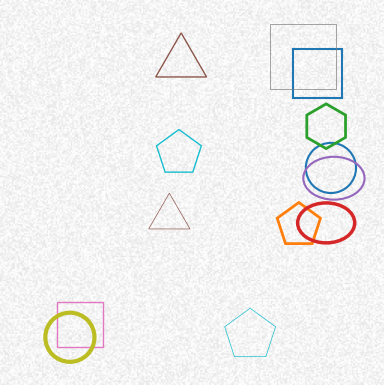[{"shape": "square", "thickness": 1.5, "radius": 0.32, "center": [0.824, 0.809]}, {"shape": "circle", "thickness": 1.5, "radius": 0.33, "center": [0.86, 0.564]}, {"shape": "pentagon", "thickness": 2, "radius": 0.3, "center": [0.776, 0.415]}, {"shape": "hexagon", "thickness": 2, "radius": 0.29, "center": [0.847, 0.672]}, {"shape": "oval", "thickness": 2.5, "radius": 0.37, "center": [0.847, 0.421]}, {"shape": "oval", "thickness": 1.5, "radius": 0.4, "center": [0.867, 0.537]}, {"shape": "triangle", "thickness": 1, "radius": 0.38, "center": [0.47, 0.838]}, {"shape": "triangle", "thickness": 0.5, "radius": 0.31, "center": [0.44, 0.436]}, {"shape": "square", "thickness": 1, "radius": 0.29, "center": [0.207, 0.157]}, {"shape": "square", "thickness": 0.5, "radius": 0.43, "center": [0.788, 0.853]}, {"shape": "circle", "thickness": 3, "radius": 0.32, "center": [0.182, 0.124]}, {"shape": "pentagon", "thickness": 1, "radius": 0.31, "center": [0.465, 0.602]}, {"shape": "pentagon", "thickness": 0.5, "radius": 0.35, "center": [0.65, 0.13]}]